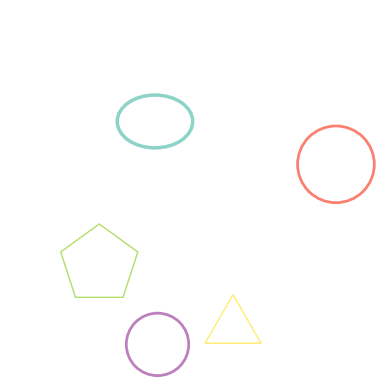[{"shape": "oval", "thickness": 2.5, "radius": 0.49, "center": [0.402, 0.685]}, {"shape": "circle", "thickness": 2, "radius": 0.5, "center": [0.873, 0.573]}, {"shape": "pentagon", "thickness": 1, "radius": 0.53, "center": [0.258, 0.313]}, {"shape": "circle", "thickness": 2, "radius": 0.41, "center": [0.409, 0.105]}, {"shape": "triangle", "thickness": 1, "radius": 0.42, "center": [0.605, 0.15]}]